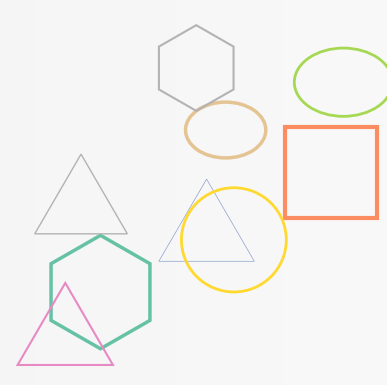[{"shape": "hexagon", "thickness": 2.5, "radius": 0.74, "center": [0.259, 0.241]}, {"shape": "square", "thickness": 3, "radius": 0.59, "center": [0.854, 0.551]}, {"shape": "triangle", "thickness": 0.5, "radius": 0.71, "center": [0.533, 0.392]}, {"shape": "triangle", "thickness": 1.5, "radius": 0.71, "center": [0.168, 0.123]}, {"shape": "oval", "thickness": 2, "radius": 0.63, "center": [0.886, 0.786]}, {"shape": "circle", "thickness": 2, "radius": 0.68, "center": [0.604, 0.377]}, {"shape": "oval", "thickness": 2.5, "radius": 0.52, "center": [0.582, 0.662]}, {"shape": "hexagon", "thickness": 1.5, "radius": 0.56, "center": [0.506, 0.823]}, {"shape": "triangle", "thickness": 1, "radius": 0.69, "center": [0.209, 0.462]}]